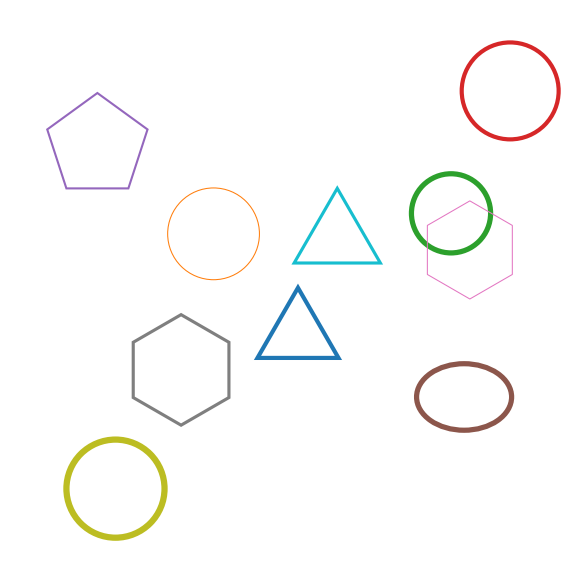[{"shape": "triangle", "thickness": 2, "radius": 0.4, "center": [0.516, 0.42]}, {"shape": "circle", "thickness": 0.5, "radius": 0.4, "center": [0.37, 0.594]}, {"shape": "circle", "thickness": 2.5, "radius": 0.34, "center": [0.781, 0.63]}, {"shape": "circle", "thickness": 2, "radius": 0.42, "center": [0.883, 0.842]}, {"shape": "pentagon", "thickness": 1, "radius": 0.46, "center": [0.169, 0.747]}, {"shape": "oval", "thickness": 2.5, "radius": 0.41, "center": [0.804, 0.312]}, {"shape": "hexagon", "thickness": 0.5, "radius": 0.42, "center": [0.814, 0.566]}, {"shape": "hexagon", "thickness": 1.5, "radius": 0.48, "center": [0.314, 0.359]}, {"shape": "circle", "thickness": 3, "radius": 0.42, "center": [0.2, 0.153]}, {"shape": "triangle", "thickness": 1.5, "radius": 0.43, "center": [0.584, 0.587]}]